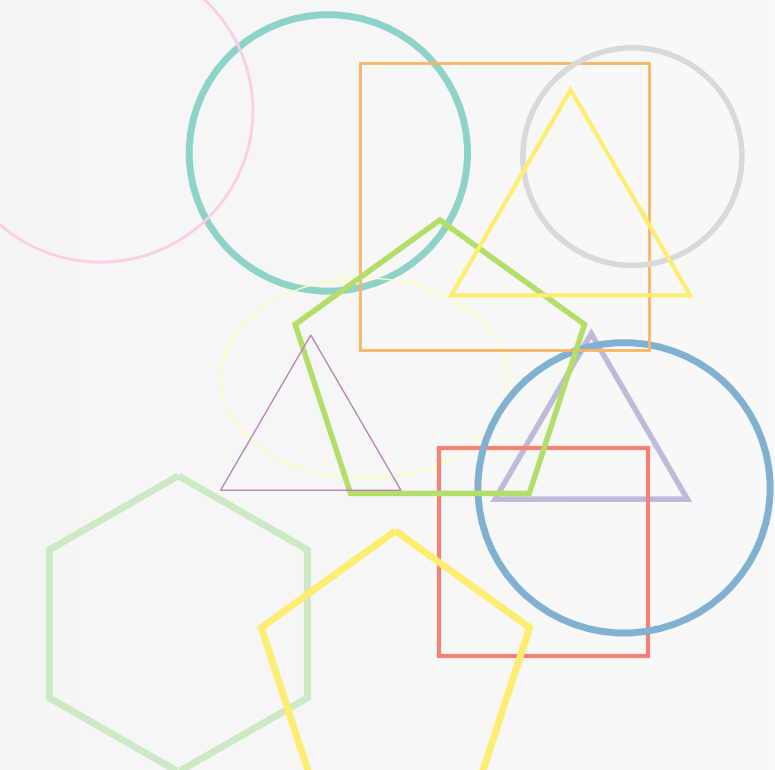[{"shape": "circle", "thickness": 2.5, "radius": 0.9, "center": [0.424, 0.801]}, {"shape": "oval", "thickness": 0.5, "radius": 0.93, "center": [0.47, 0.509]}, {"shape": "triangle", "thickness": 2, "radius": 0.72, "center": [0.763, 0.423]}, {"shape": "square", "thickness": 1.5, "radius": 0.68, "center": [0.701, 0.283]}, {"shape": "circle", "thickness": 2.5, "radius": 0.94, "center": [0.805, 0.366]}, {"shape": "square", "thickness": 1, "radius": 0.93, "center": [0.65, 0.732]}, {"shape": "pentagon", "thickness": 2, "radius": 0.98, "center": [0.568, 0.518]}, {"shape": "circle", "thickness": 1, "radius": 0.98, "center": [0.129, 0.856]}, {"shape": "circle", "thickness": 2, "radius": 0.71, "center": [0.816, 0.797]}, {"shape": "triangle", "thickness": 0.5, "radius": 0.67, "center": [0.401, 0.43]}, {"shape": "hexagon", "thickness": 2.5, "radius": 0.96, "center": [0.23, 0.19]}, {"shape": "triangle", "thickness": 1.5, "radius": 0.89, "center": [0.736, 0.705]}, {"shape": "pentagon", "thickness": 2.5, "radius": 0.91, "center": [0.51, 0.129]}]